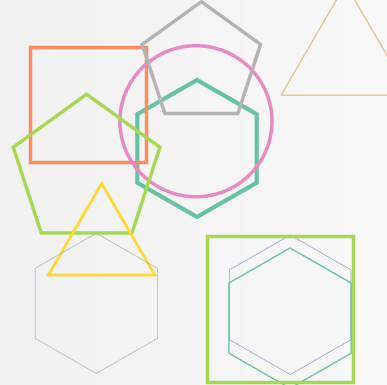[{"shape": "hexagon", "thickness": 1, "radius": 0.91, "center": [0.749, 0.174]}, {"shape": "hexagon", "thickness": 3, "radius": 0.89, "center": [0.508, 0.614]}, {"shape": "square", "thickness": 2.5, "radius": 0.75, "center": [0.227, 0.728]}, {"shape": "hexagon", "thickness": 0.5, "radius": 0.91, "center": [0.749, 0.208]}, {"shape": "circle", "thickness": 2.5, "radius": 0.98, "center": [0.506, 0.685]}, {"shape": "pentagon", "thickness": 2.5, "radius": 1.0, "center": [0.223, 0.556]}, {"shape": "square", "thickness": 2.5, "radius": 0.94, "center": [0.723, 0.198]}, {"shape": "triangle", "thickness": 2, "radius": 0.79, "center": [0.262, 0.365]}, {"shape": "triangle", "thickness": 1, "radius": 0.96, "center": [0.892, 0.849]}, {"shape": "pentagon", "thickness": 2.5, "radius": 0.8, "center": [0.52, 0.835]}, {"shape": "hexagon", "thickness": 0.5, "radius": 0.91, "center": [0.248, 0.212]}]